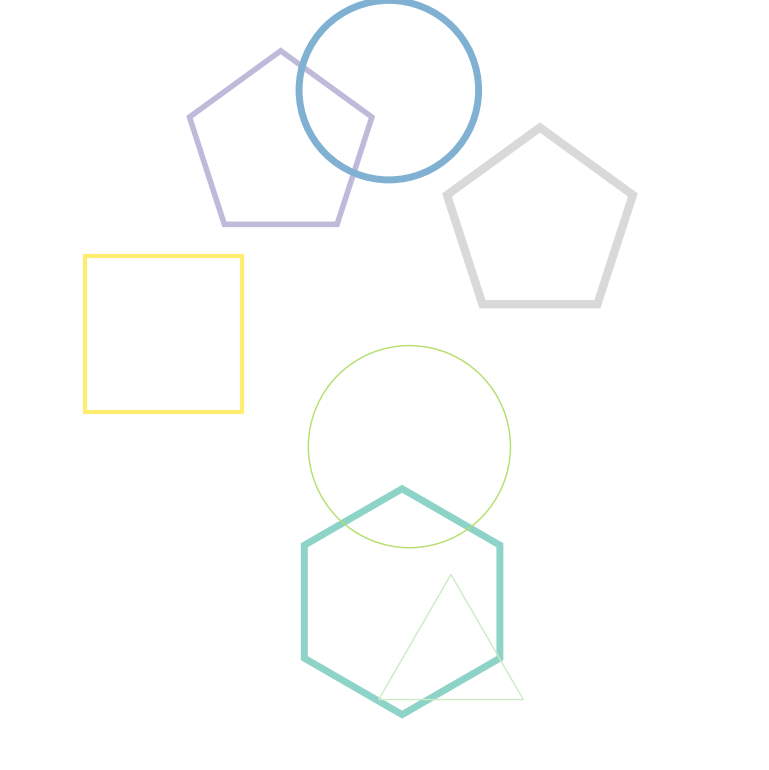[{"shape": "hexagon", "thickness": 2.5, "radius": 0.73, "center": [0.522, 0.219]}, {"shape": "pentagon", "thickness": 2, "radius": 0.62, "center": [0.365, 0.809]}, {"shape": "circle", "thickness": 2.5, "radius": 0.58, "center": [0.505, 0.883]}, {"shape": "circle", "thickness": 0.5, "radius": 0.66, "center": [0.532, 0.42]}, {"shape": "pentagon", "thickness": 3, "radius": 0.63, "center": [0.701, 0.708]}, {"shape": "triangle", "thickness": 0.5, "radius": 0.54, "center": [0.586, 0.146]}, {"shape": "square", "thickness": 1.5, "radius": 0.51, "center": [0.212, 0.566]}]